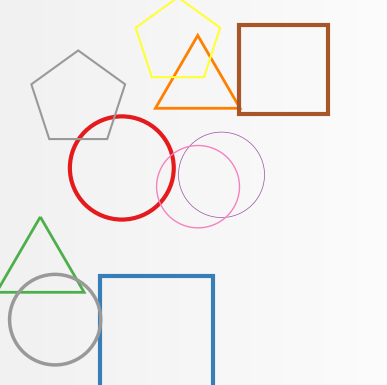[{"shape": "circle", "thickness": 3, "radius": 0.67, "center": [0.314, 0.564]}, {"shape": "square", "thickness": 3, "radius": 0.73, "center": [0.403, 0.137]}, {"shape": "triangle", "thickness": 2, "radius": 0.65, "center": [0.104, 0.306]}, {"shape": "circle", "thickness": 0.5, "radius": 0.55, "center": [0.572, 0.546]}, {"shape": "triangle", "thickness": 2, "radius": 0.63, "center": [0.51, 0.782]}, {"shape": "pentagon", "thickness": 1.5, "radius": 0.57, "center": [0.459, 0.892]}, {"shape": "square", "thickness": 3, "radius": 0.57, "center": [0.731, 0.819]}, {"shape": "circle", "thickness": 1, "radius": 0.53, "center": [0.511, 0.515]}, {"shape": "pentagon", "thickness": 1.5, "radius": 0.64, "center": [0.202, 0.742]}, {"shape": "circle", "thickness": 2.5, "radius": 0.59, "center": [0.142, 0.17]}]